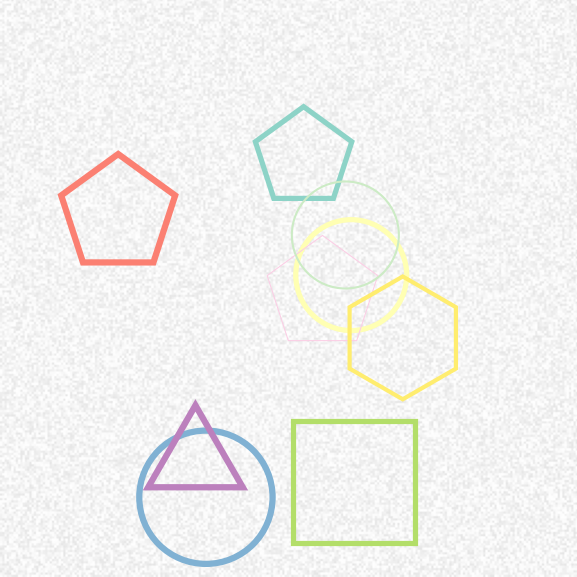[{"shape": "pentagon", "thickness": 2.5, "radius": 0.44, "center": [0.526, 0.727]}, {"shape": "circle", "thickness": 2.5, "radius": 0.48, "center": [0.608, 0.523]}, {"shape": "pentagon", "thickness": 3, "radius": 0.52, "center": [0.205, 0.629]}, {"shape": "circle", "thickness": 3, "radius": 0.58, "center": [0.357, 0.138]}, {"shape": "square", "thickness": 2.5, "radius": 0.53, "center": [0.613, 0.164]}, {"shape": "pentagon", "thickness": 0.5, "radius": 0.5, "center": [0.558, 0.491]}, {"shape": "triangle", "thickness": 3, "radius": 0.47, "center": [0.338, 0.203]}, {"shape": "circle", "thickness": 1, "radius": 0.46, "center": [0.598, 0.592]}, {"shape": "hexagon", "thickness": 2, "radius": 0.53, "center": [0.697, 0.414]}]